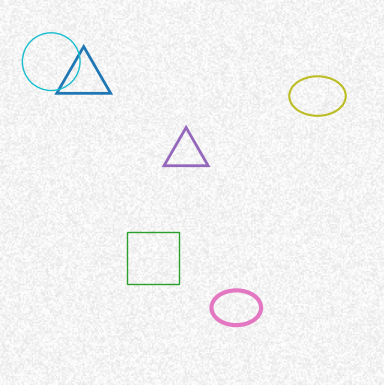[{"shape": "triangle", "thickness": 2, "radius": 0.4, "center": [0.217, 0.798]}, {"shape": "square", "thickness": 1, "radius": 0.34, "center": [0.397, 0.329]}, {"shape": "triangle", "thickness": 2, "radius": 0.33, "center": [0.483, 0.603]}, {"shape": "oval", "thickness": 3, "radius": 0.32, "center": [0.614, 0.201]}, {"shape": "oval", "thickness": 1.5, "radius": 0.37, "center": [0.825, 0.751]}, {"shape": "circle", "thickness": 1, "radius": 0.37, "center": [0.133, 0.84]}]